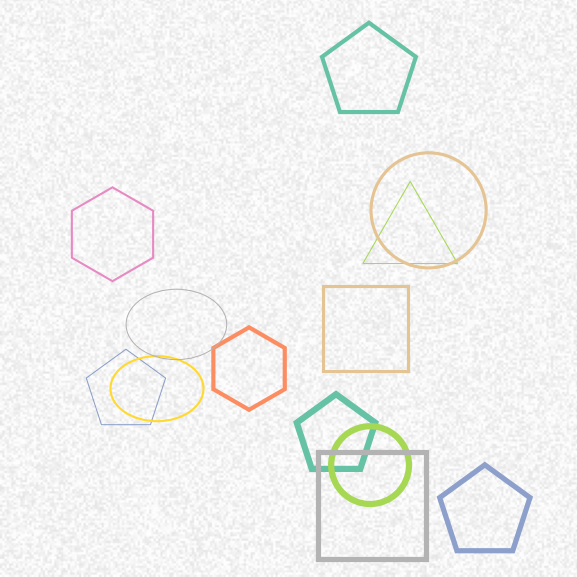[{"shape": "pentagon", "thickness": 3, "radius": 0.36, "center": [0.582, 0.245]}, {"shape": "pentagon", "thickness": 2, "radius": 0.43, "center": [0.639, 0.874]}, {"shape": "hexagon", "thickness": 2, "radius": 0.36, "center": [0.431, 0.361]}, {"shape": "pentagon", "thickness": 0.5, "radius": 0.36, "center": [0.218, 0.322]}, {"shape": "pentagon", "thickness": 2.5, "radius": 0.41, "center": [0.84, 0.112]}, {"shape": "hexagon", "thickness": 1, "radius": 0.41, "center": [0.195, 0.594]}, {"shape": "triangle", "thickness": 0.5, "radius": 0.47, "center": [0.71, 0.59]}, {"shape": "circle", "thickness": 3, "radius": 0.34, "center": [0.641, 0.194]}, {"shape": "oval", "thickness": 1, "radius": 0.4, "center": [0.272, 0.326]}, {"shape": "circle", "thickness": 1.5, "radius": 0.5, "center": [0.742, 0.635]}, {"shape": "square", "thickness": 1.5, "radius": 0.37, "center": [0.633, 0.43]}, {"shape": "square", "thickness": 2.5, "radius": 0.47, "center": [0.644, 0.124]}, {"shape": "oval", "thickness": 0.5, "radius": 0.44, "center": [0.305, 0.437]}]